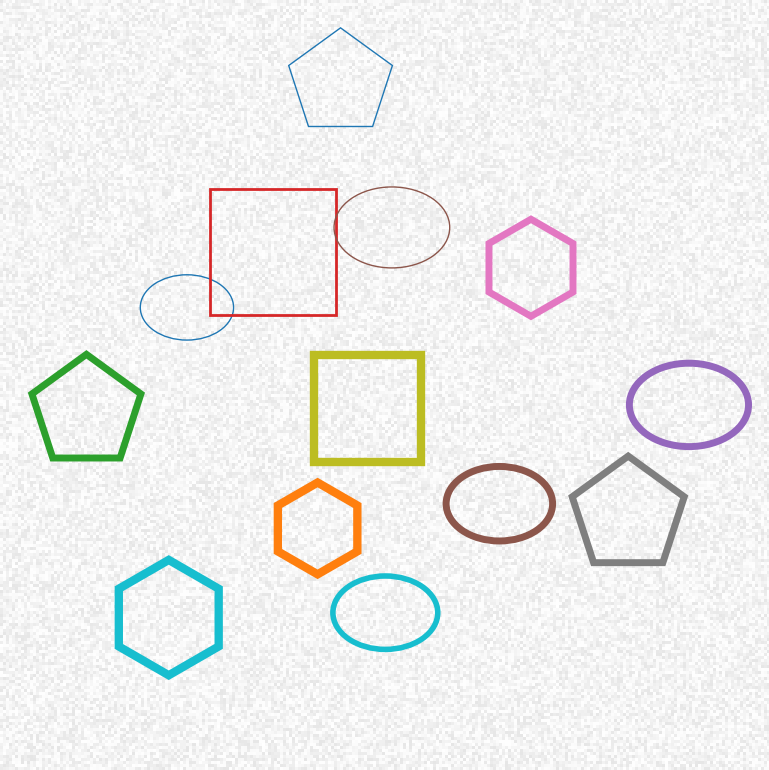[{"shape": "pentagon", "thickness": 0.5, "radius": 0.35, "center": [0.442, 0.893]}, {"shape": "oval", "thickness": 0.5, "radius": 0.3, "center": [0.243, 0.601]}, {"shape": "hexagon", "thickness": 3, "radius": 0.3, "center": [0.412, 0.314]}, {"shape": "pentagon", "thickness": 2.5, "radius": 0.37, "center": [0.112, 0.465]}, {"shape": "square", "thickness": 1, "radius": 0.41, "center": [0.354, 0.673]}, {"shape": "oval", "thickness": 2.5, "radius": 0.39, "center": [0.895, 0.474]}, {"shape": "oval", "thickness": 2.5, "radius": 0.35, "center": [0.649, 0.346]}, {"shape": "oval", "thickness": 0.5, "radius": 0.38, "center": [0.509, 0.705]}, {"shape": "hexagon", "thickness": 2.5, "radius": 0.32, "center": [0.69, 0.652]}, {"shape": "pentagon", "thickness": 2.5, "radius": 0.38, "center": [0.816, 0.331]}, {"shape": "square", "thickness": 3, "radius": 0.35, "center": [0.477, 0.469]}, {"shape": "hexagon", "thickness": 3, "radius": 0.37, "center": [0.219, 0.198]}, {"shape": "oval", "thickness": 2, "radius": 0.34, "center": [0.5, 0.204]}]